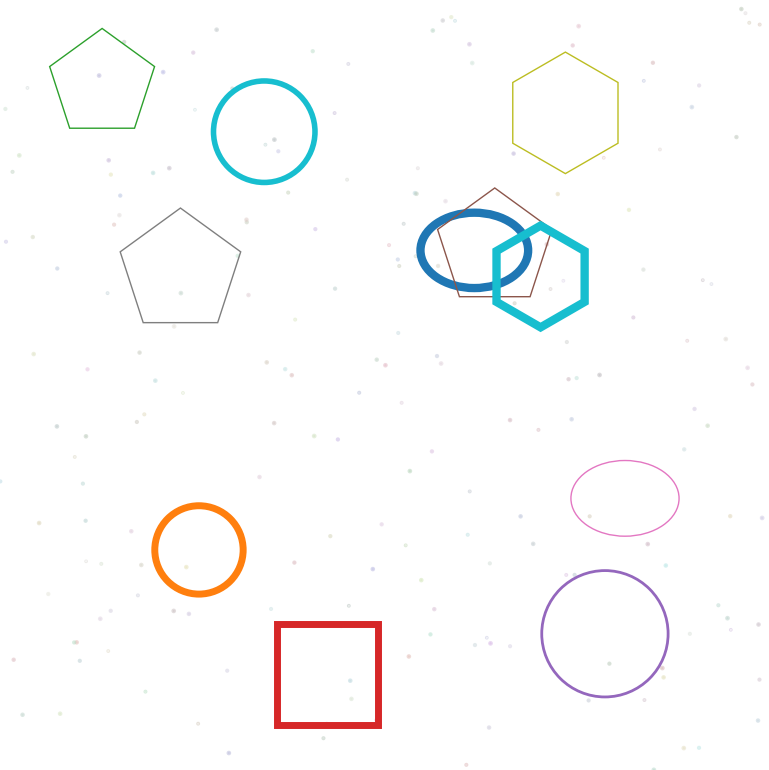[{"shape": "oval", "thickness": 3, "radius": 0.35, "center": [0.616, 0.675]}, {"shape": "circle", "thickness": 2.5, "radius": 0.29, "center": [0.258, 0.286]}, {"shape": "pentagon", "thickness": 0.5, "radius": 0.36, "center": [0.133, 0.891]}, {"shape": "square", "thickness": 2.5, "radius": 0.33, "center": [0.425, 0.124]}, {"shape": "circle", "thickness": 1, "radius": 0.41, "center": [0.786, 0.177]}, {"shape": "pentagon", "thickness": 0.5, "radius": 0.39, "center": [0.643, 0.678]}, {"shape": "oval", "thickness": 0.5, "radius": 0.35, "center": [0.812, 0.353]}, {"shape": "pentagon", "thickness": 0.5, "radius": 0.41, "center": [0.234, 0.648]}, {"shape": "hexagon", "thickness": 0.5, "radius": 0.39, "center": [0.734, 0.853]}, {"shape": "circle", "thickness": 2, "radius": 0.33, "center": [0.343, 0.829]}, {"shape": "hexagon", "thickness": 3, "radius": 0.33, "center": [0.702, 0.641]}]